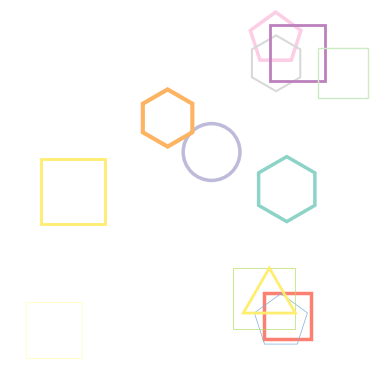[{"shape": "hexagon", "thickness": 2.5, "radius": 0.42, "center": [0.745, 0.509]}, {"shape": "square", "thickness": 0.5, "radius": 0.36, "center": [0.141, 0.143]}, {"shape": "circle", "thickness": 2.5, "radius": 0.37, "center": [0.55, 0.605]}, {"shape": "square", "thickness": 2.5, "radius": 0.3, "center": [0.747, 0.179]}, {"shape": "pentagon", "thickness": 0.5, "radius": 0.36, "center": [0.73, 0.165]}, {"shape": "hexagon", "thickness": 3, "radius": 0.37, "center": [0.435, 0.693]}, {"shape": "square", "thickness": 0.5, "radius": 0.4, "center": [0.686, 0.225]}, {"shape": "pentagon", "thickness": 2.5, "radius": 0.35, "center": [0.716, 0.9]}, {"shape": "hexagon", "thickness": 1.5, "radius": 0.36, "center": [0.717, 0.836]}, {"shape": "square", "thickness": 2, "radius": 0.36, "center": [0.774, 0.862]}, {"shape": "square", "thickness": 1, "radius": 0.32, "center": [0.891, 0.811]}, {"shape": "square", "thickness": 2, "radius": 0.42, "center": [0.19, 0.502]}, {"shape": "triangle", "thickness": 2, "radius": 0.39, "center": [0.7, 0.226]}]